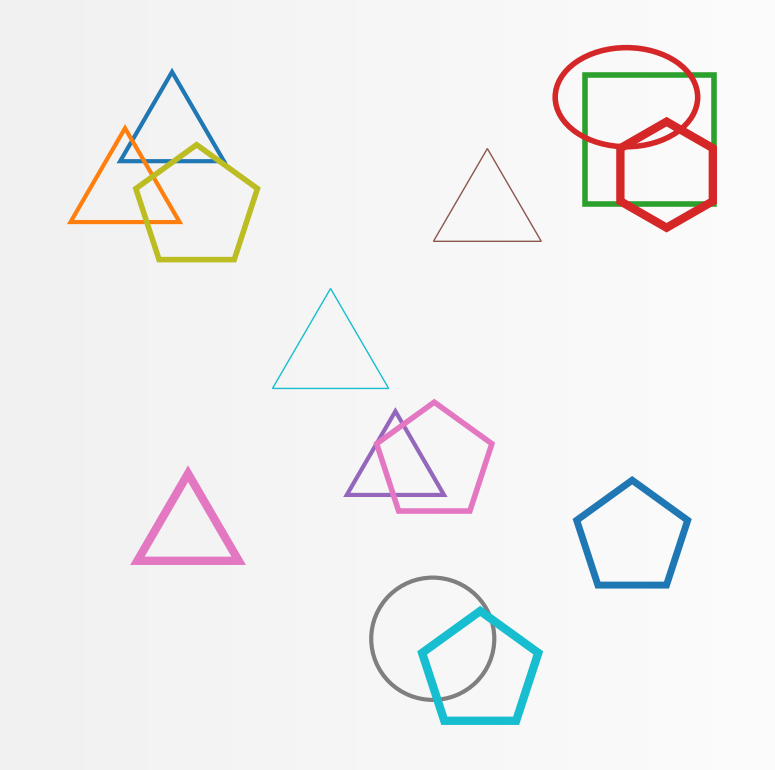[{"shape": "triangle", "thickness": 1.5, "radius": 0.39, "center": [0.222, 0.829]}, {"shape": "pentagon", "thickness": 2.5, "radius": 0.38, "center": [0.816, 0.301]}, {"shape": "triangle", "thickness": 1.5, "radius": 0.41, "center": [0.161, 0.752]}, {"shape": "square", "thickness": 2, "radius": 0.42, "center": [0.838, 0.819]}, {"shape": "oval", "thickness": 2, "radius": 0.46, "center": [0.808, 0.874]}, {"shape": "hexagon", "thickness": 3, "radius": 0.34, "center": [0.86, 0.773]}, {"shape": "triangle", "thickness": 1.5, "radius": 0.36, "center": [0.51, 0.393]}, {"shape": "triangle", "thickness": 0.5, "radius": 0.4, "center": [0.629, 0.727]}, {"shape": "pentagon", "thickness": 2, "radius": 0.39, "center": [0.56, 0.4]}, {"shape": "triangle", "thickness": 3, "radius": 0.38, "center": [0.243, 0.309]}, {"shape": "circle", "thickness": 1.5, "radius": 0.4, "center": [0.558, 0.17]}, {"shape": "pentagon", "thickness": 2, "radius": 0.41, "center": [0.254, 0.73]}, {"shape": "triangle", "thickness": 0.5, "radius": 0.43, "center": [0.427, 0.539]}, {"shape": "pentagon", "thickness": 3, "radius": 0.39, "center": [0.62, 0.128]}]